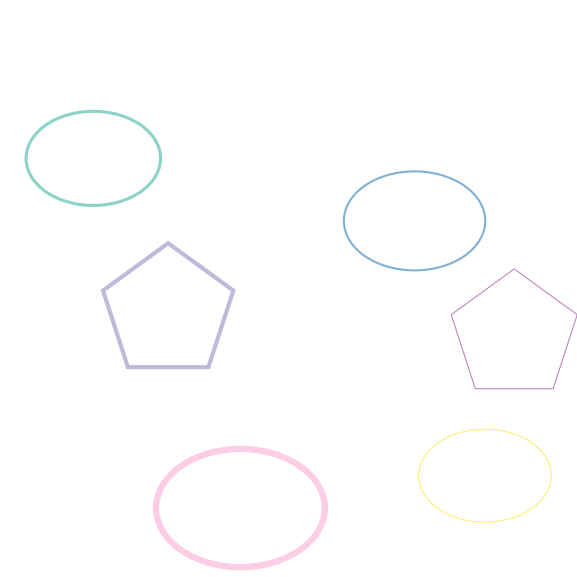[{"shape": "oval", "thickness": 1.5, "radius": 0.58, "center": [0.162, 0.725]}, {"shape": "pentagon", "thickness": 2, "radius": 0.59, "center": [0.291, 0.459]}, {"shape": "oval", "thickness": 1, "radius": 0.61, "center": [0.718, 0.617]}, {"shape": "oval", "thickness": 3, "radius": 0.73, "center": [0.416, 0.119]}, {"shape": "pentagon", "thickness": 0.5, "radius": 0.57, "center": [0.89, 0.419]}, {"shape": "oval", "thickness": 0.5, "radius": 0.57, "center": [0.84, 0.175]}]